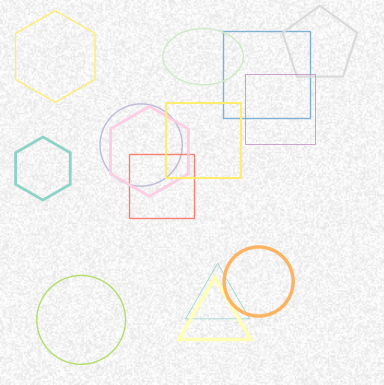[{"shape": "triangle", "thickness": 0.5, "radius": 0.48, "center": [0.565, 0.22]}, {"shape": "hexagon", "thickness": 2, "radius": 0.41, "center": [0.111, 0.562]}, {"shape": "triangle", "thickness": 2.5, "radius": 0.54, "center": [0.558, 0.172]}, {"shape": "circle", "thickness": 1, "radius": 0.53, "center": [0.367, 0.623]}, {"shape": "square", "thickness": 1, "radius": 0.42, "center": [0.419, 0.518]}, {"shape": "square", "thickness": 1, "radius": 0.56, "center": [0.693, 0.806]}, {"shape": "circle", "thickness": 2.5, "radius": 0.45, "center": [0.672, 0.269]}, {"shape": "circle", "thickness": 1, "radius": 0.58, "center": [0.211, 0.169]}, {"shape": "hexagon", "thickness": 2, "radius": 0.58, "center": [0.388, 0.607]}, {"shape": "pentagon", "thickness": 1.5, "radius": 0.51, "center": [0.831, 0.883]}, {"shape": "square", "thickness": 0.5, "radius": 0.45, "center": [0.726, 0.716]}, {"shape": "oval", "thickness": 1, "radius": 0.52, "center": [0.528, 0.853]}, {"shape": "square", "thickness": 1.5, "radius": 0.48, "center": [0.528, 0.635]}, {"shape": "hexagon", "thickness": 1, "radius": 0.6, "center": [0.144, 0.854]}]